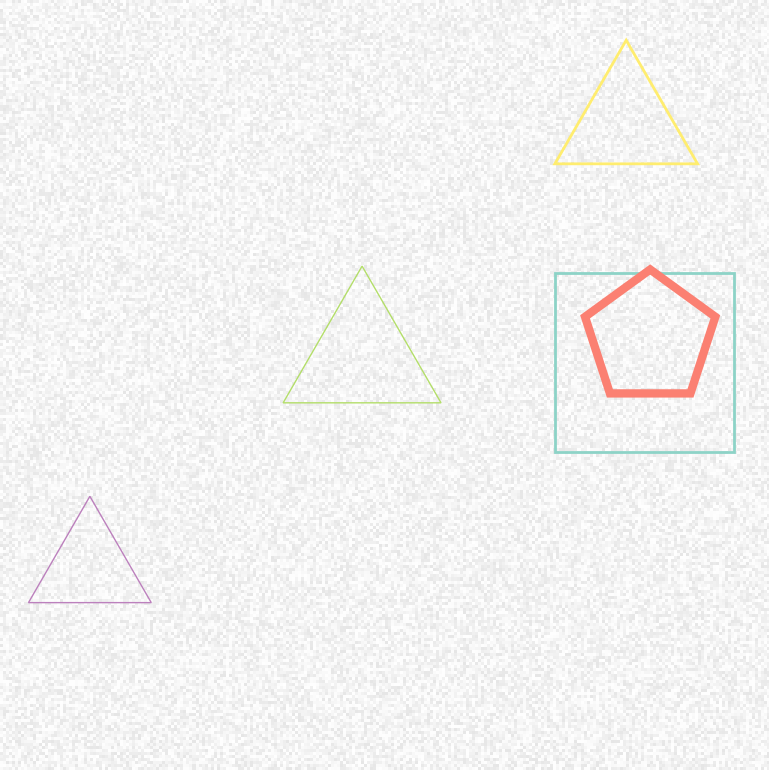[{"shape": "square", "thickness": 1, "radius": 0.58, "center": [0.837, 0.529]}, {"shape": "pentagon", "thickness": 3, "radius": 0.44, "center": [0.844, 0.561]}, {"shape": "triangle", "thickness": 0.5, "radius": 0.59, "center": [0.47, 0.536]}, {"shape": "triangle", "thickness": 0.5, "radius": 0.46, "center": [0.117, 0.263]}, {"shape": "triangle", "thickness": 1, "radius": 0.54, "center": [0.813, 0.841]}]